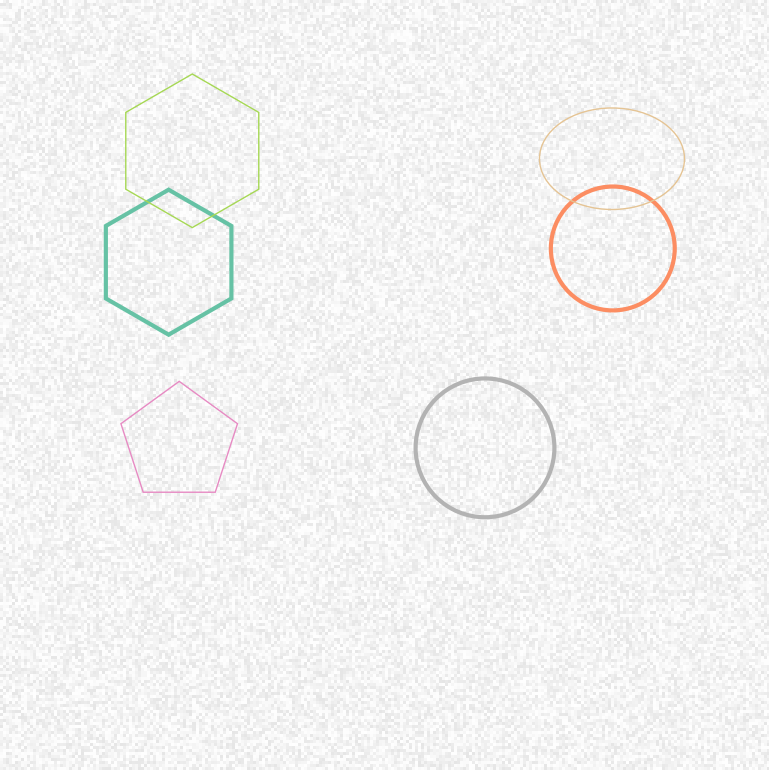[{"shape": "hexagon", "thickness": 1.5, "radius": 0.47, "center": [0.219, 0.659]}, {"shape": "circle", "thickness": 1.5, "radius": 0.4, "center": [0.796, 0.677]}, {"shape": "pentagon", "thickness": 0.5, "radius": 0.4, "center": [0.233, 0.425]}, {"shape": "hexagon", "thickness": 0.5, "radius": 0.5, "center": [0.25, 0.804]}, {"shape": "oval", "thickness": 0.5, "radius": 0.47, "center": [0.795, 0.794]}, {"shape": "circle", "thickness": 1.5, "radius": 0.45, "center": [0.63, 0.418]}]